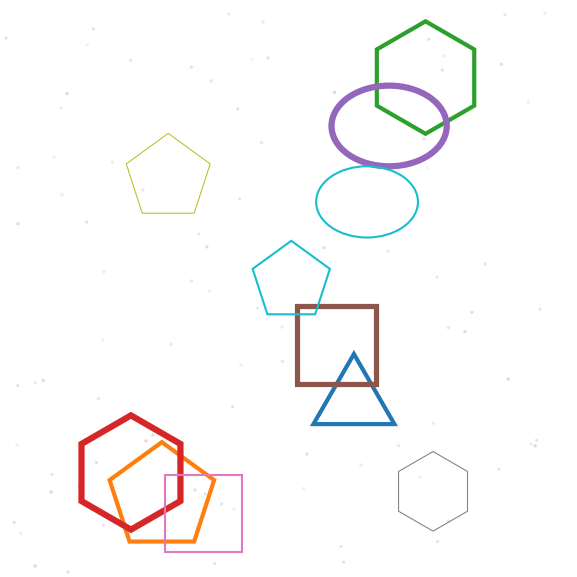[{"shape": "triangle", "thickness": 2, "radius": 0.4, "center": [0.613, 0.305]}, {"shape": "pentagon", "thickness": 2, "radius": 0.48, "center": [0.28, 0.138]}, {"shape": "hexagon", "thickness": 2, "radius": 0.49, "center": [0.737, 0.865]}, {"shape": "hexagon", "thickness": 3, "radius": 0.49, "center": [0.227, 0.181]}, {"shape": "oval", "thickness": 3, "radius": 0.5, "center": [0.674, 0.781]}, {"shape": "square", "thickness": 2.5, "radius": 0.34, "center": [0.583, 0.401]}, {"shape": "square", "thickness": 1, "radius": 0.33, "center": [0.352, 0.109]}, {"shape": "hexagon", "thickness": 0.5, "radius": 0.34, "center": [0.75, 0.148]}, {"shape": "pentagon", "thickness": 0.5, "radius": 0.38, "center": [0.291, 0.692]}, {"shape": "pentagon", "thickness": 1, "radius": 0.35, "center": [0.504, 0.512]}, {"shape": "oval", "thickness": 1, "radius": 0.44, "center": [0.636, 0.65]}]